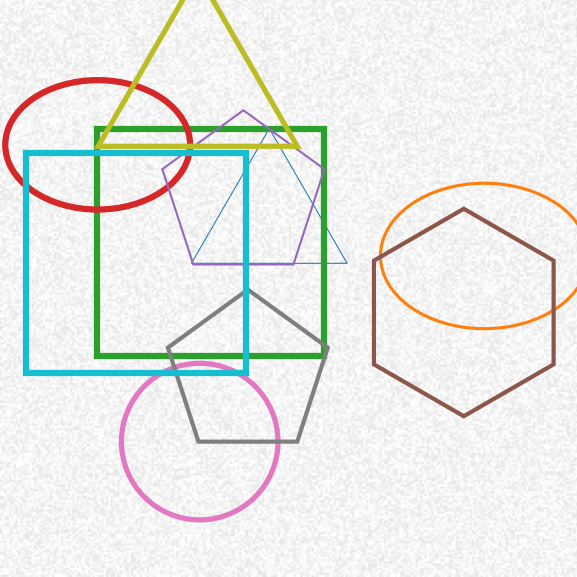[{"shape": "triangle", "thickness": 0.5, "radius": 0.78, "center": [0.466, 0.621]}, {"shape": "oval", "thickness": 1.5, "radius": 0.9, "center": [0.839, 0.556]}, {"shape": "square", "thickness": 3, "radius": 0.98, "center": [0.365, 0.579]}, {"shape": "oval", "thickness": 3, "radius": 0.8, "center": [0.169, 0.748]}, {"shape": "pentagon", "thickness": 1, "radius": 0.74, "center": [0.421, 0.661]}, {"shape": "hexagon", "thickness": 2, "radius": 0.9, "center": [0.803, 0.458]}, {"shape": "circle", "thickness": 2.5, "radius": 0.68, "center": [0.346, 0.234]}, {"shape": "pentagon", "thickness": 2, "radius": 0.73, "center": [0.429, 0.352]}, {"shape": "triangle", "thickness": 2.5, "radius": 1.0, "center": [0.342, 0.845]}, {"shape": "square", "thickness": 3, "radius": 0.95, "center": [0.235, 0.543]}]